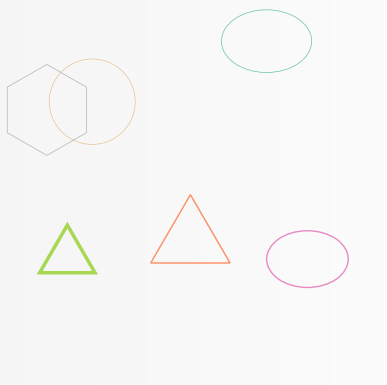[{"shape": "oval", "thickness": 0.5, "radius": 0.58, "center": [0.688, 0.893]}, {"shape": "triangle", "thickness": 1, "radius": 0.59, "center": [0.491, 0.376]}, {"shape": "oval", "thickness": 1, "radius": 0.53, "center": [0.793, 0.327]}, {"shape": "triangle", "thickness": 2.5, "radius": 0.41, "center": [0.174, 0.333]}, {"shape": "circle", "thickness": 0.5, "radius": 0.55, "center": [0.238, 0.736]}, {"shape": "hexagon", "thickness": 0.5, "radius": 0.59, "center": [0.121, 0.715]}]